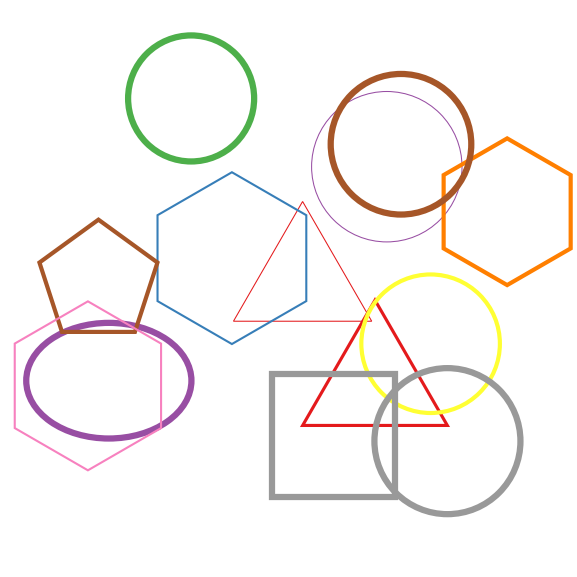[{"shape": "triangle", "thickness": 1.5, "radius": 0.72, "center": [0.649, 0.335]}, {"shape": "triangle", "thickness": 0.5, "radius": 0.69, "center": [0.524, 0.512]}, {"shape": "hexagon", "thickness": 1, "radius": 0.74, "center": [0.402, 0.552]}, {"shape": "circle", "thickness": 3, "radius": 0.55, "center": [0.331, 0.829]}, {"shape": "oval", "thickness": 3, "radius": 0.72, "center": [0.188, 0.34]}, {"shape": "circle", "thickness": 0.5, "radius": 0.65, "center": [0.67, 0.71]}, {"shape": "hexagon", "thickness": 2, "radius": 0.64, "center": [0.878, 0.632]}, {"shape": "circle", "thickness": 2, "radius": 0.6, "center": [0.746, 0.404]}, {"shape": "pentagon", "thickness": 2, "radius": 0.54, "center": [0.17, 0.511]}, {"shape": "circle", "thickness": 3, "radius": 0.61, "center": [0.694, 0.749]}, {"shape": "hexagon", "thickness": 1, "radius": 0.73, "center": [0.152, 0.331]}, {"shape": "square", "thickness": 3, "radius": 0.53, "center": [0.577, 0.245]}, {"shape": "circle", "thickness": 3, "radius": 0.63, "center": [0.775, 0.235]}]